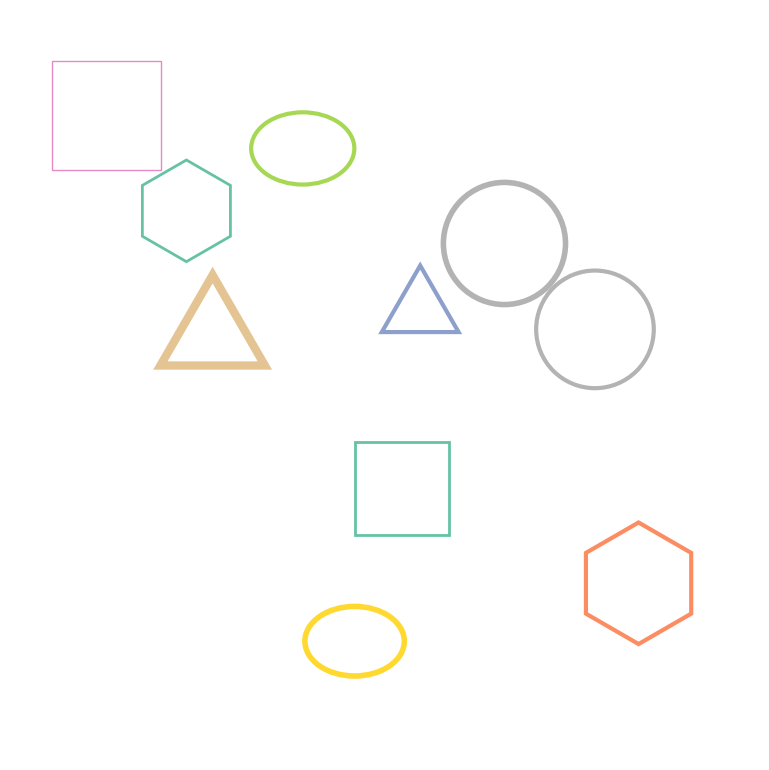[{"shape": "square", "thickness": 1, "radius": 0.3, "center": [0.522, 0.366]}, {"shape": "hexagon", "thickness": 1, "radius": 0.33, "center": [0.242, 0.726]}, {"shape": "hexagon", "thickness": 1.5, "radius": 0.39, "center": [0.829, 0.243]}, {"shape": "triangle", "thickness": 1.5, "radius": 0.29, "center": [0.546, 0.598]}, {"shape": "square", "thickness": 0.5, "radius": 0.35, "center": [0.138, 0.85]}, {"shape": "oval", "thickness": 1.5, "radius": 0.34, "center": [0.393, 0.807]}, {"shape": "oval", "thickness": 2, "radius": 0.32, "center": [0.461, 0.167]}, {"shape": "triangle", "thickness": 3, "radius": 0.39, "center": [0.276, 0.564]}, {"shape": "circle", "thickness": 1.5, "radius": 0.38, "center": [0.773, 0.572]}, {"shape": "circle", "thickness": 2, "radius": 0.4, "center": [0.655, 0.684]}]